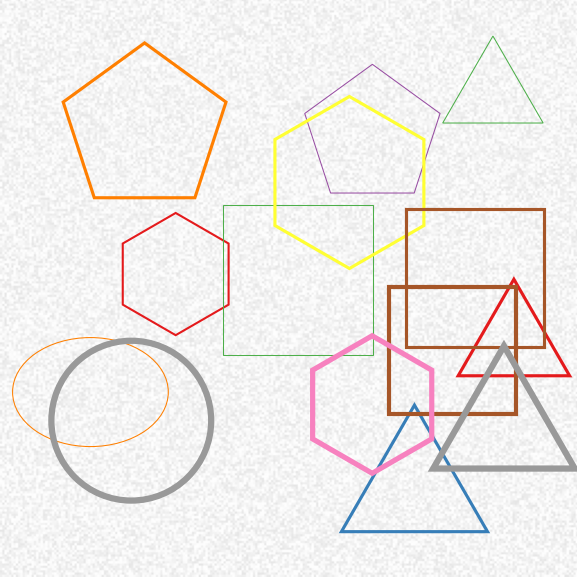[{"shape": "triangle", "thickness": 1.5, "radius": 0.56, "center": [0.89, 0.404]}, {"shape": "hexagon", "thickness": 1, "radius": 0.53, "center": [0.304, 0.525]}, {"shape": "triangle", "thickness": 1.5, "radius": 0.73, "center": [0.718, 0.152]}, {"shape": "triangle", "thickness": 0.5, "radius": 0.5, "center": [0.854, 0.836]}, {"shape": "square", "thickness": 0.5, "radius": 0.65, "center": [0.516, 0.514]}, {"shape": "pentagon", "thickness": 0.5, "radius": 0.62, "center": [0.645, 0.765]}, {"shape": "pentagon", "thickness": 1.5, "radius": 0.74, "center": [0.25, 0.777]}, {"shape": "oval", "thickness": 0.5, "radius": 0.67, "center": [0.157, 0.32]}, {"shape": "hexagon", "thickness": 1.5, "radius": 0.74, "center": [0.605, 0.683]}, {"shape": "square", "thickness": 1.5, "radius": 0.6, "center": [0.822, 0.518]}, {"shape": "square", "thickness": 2, "radius": 0.55, "center": [0.783, 0.392]}, {"shape": "hexagon", "thickness": 2.5, "radius": 0.6, "center": [0.644, 0.299]}, {"shape": "circle", "thickness": 3, "radius": 0.69, "center": [0.227, 0.271]}, {"shape": "triangle", "thickness": 3, "radius": 0.71, "center": [0.873, 0.259]}]